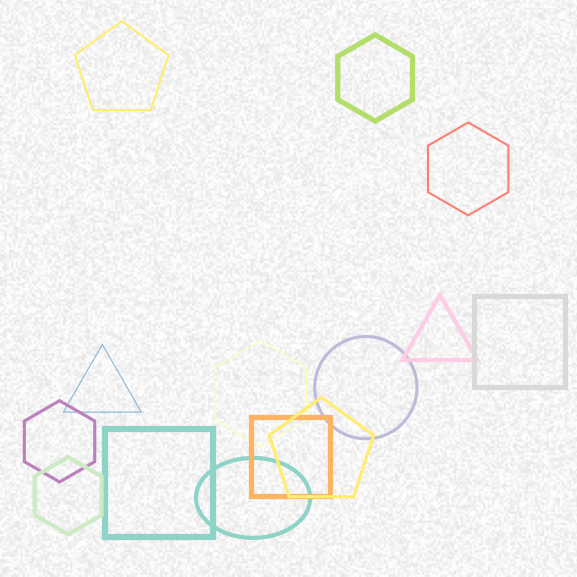[{"shape": "oval", "thickness": 2, "radius": 0.49, "center": [0.438, 0.137]}, {"shape": "square", "thickness": 3, "radius": 0.46, "center": [0.275, 0.163]}, {"shape": "hexagon", "thickness": 0.5, "radius": 0.46, "center": [0.452, 0.318]}, {"shape": "circle", "thickness": 1.5, "radius": 0.44, "center": [0.634, 0.328]}, {"shape": "hexagon", "thickness": 1, "radius": 0.4, "center": [0.811, 0.707]}, {"shape": "triangle", "thickness": 0.5, "radius": 0.39, "center": [0.177, 0.325]}, {"shape": "square", "thickness": 2.5, "radius": 0.34, "center": [0.503, 0.208]}, {"shape": "hexagon", "thickness": 2.5, "radius": 0.37, "center": [0.65, 0.864]}, {"shape": "triangle", "thickness": 2, "radius": 0.38, "center": [0.762, 0.413]}, {"shape": "square", "thickness": 2.5, "radius": 0.4, "center": [0.9, 0.408]}, {"shape": "hexagon", "thickness": 1.5, "radius": 0.35, "center": [0.103, 0.235]}, {"shape": "hexagon", "thickness": 2, "radius": 0.33, "center": [0.118, 0.141]}, {"shape": "pentagon", "thickness": 1, "radius": 0.43, "center": [0.211, 0.877]}, {"shape": "pentagon", "thickness": 1.5, "radius": 0.48, "center": [0.557, 0.216]}]